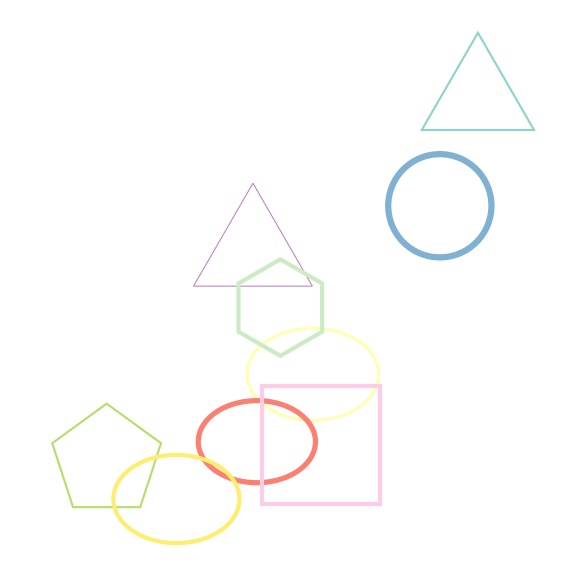[{"shape": "triangle", "thickness": 1, "radius": 0.56, "center": [0.828, 0.83]}, {"shape": "oval", "thickness": 1.5, "radius": 0.57, "center": [0.542, 0.351]}, {"shape": "oval", "thickness": 2.5, "radius": 0.51, "center": [0.445, 0.234]}, {"shape": "circle", "thickness": 3, "radius": 0.45, "center": [0.762, 0.643]}, {"shape": "pentagon", "thickness": 1, "radius": 0.5, "center": [0.185, 0.201]}, {"shape": "square", "thickness": 2, "radius": 0.51, "center": [0.556, 0.229]}, {"shape": "triangle", "thickness": 0.5, "radius": 0.59, "center": [0.438, 0.563]}, {"shape": "hexagon", "thickness": 2, "radius": 0.42, "center": [0.485, 0.467]}, {"shape": "oval", "thickness": 2, "radius": 0.55, "center": [0.306, 0.135]}]